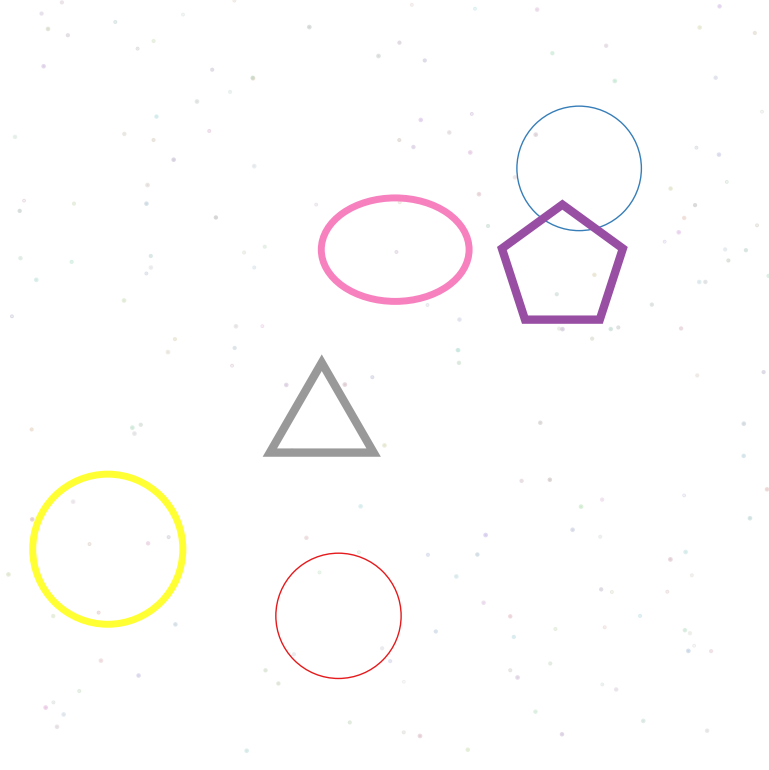[{"shape": "circle", "thickness": 0.5, "radius": 0.41, "center": [0.44, 0.2]}, {"shape": "circle", "thickness": 0.5, "radius": 0.4, "center": [0.752, 0.781]}, {"shape": "pentagon", "thickness": 3, "radius": 0.41, "center": [0.73, 0.652]}, {"shape": "circle", "thickness": 2.5, "radius": 0.49, "center": [0.14, 0.287]}, {"shape": "oval", "thickness": 2.5, "radius": 0.48, "center": [0.513, 0.676]}, {"shape": "triangle", "thickness": 3, "radius": 0.39, "center": [0.418, 0.451]}]